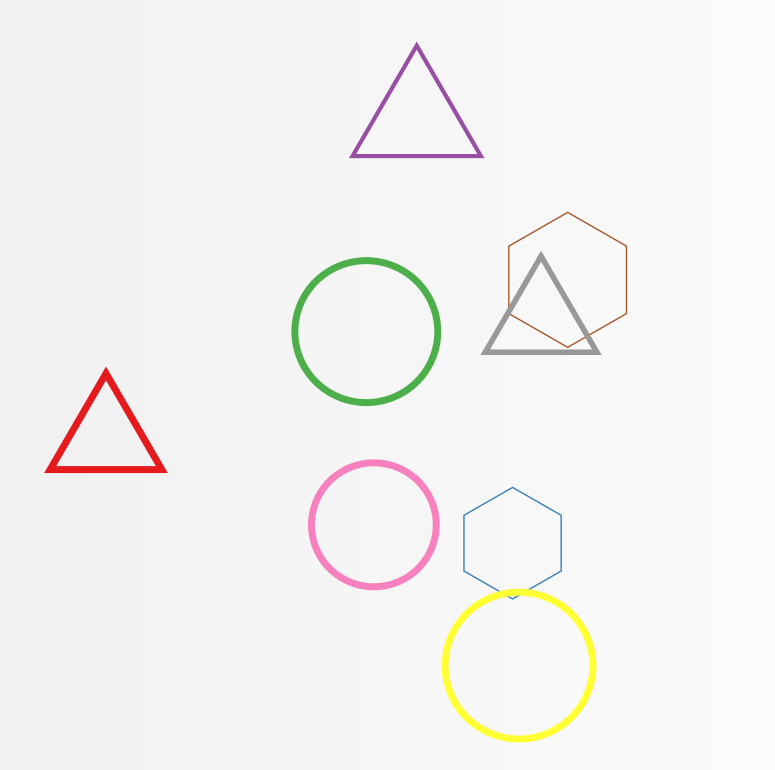[{"shape": "triangle", "thickness": 2.5, "radius": 0.42, "center": [0.137, 0.432]}, {"shape": "hexagon", "thickness": 0.5, "radius": 0.36, "center": [0.661, 0.295]}, {"shape": "circle", "thickness": 2.5, "radius": 0.46, "center": [0.473, 0.569]}, {"shape": "triangle", "thickness": 1.5, "radius": 0.48, "center": [0.538, 0.845]}, {"shape": "circle", "thickness": 2.5, "radius": 0.48, "center": [0.67, 0.136]}, {"shape": "hexagon", "thickness": 0.5, "radius": 0.44, "center": [0.732, 0.637]}, {"shape": "circle", "thickness": 2.5, "radius": 0.4, "center": [0.482, 0.318]}, {"shape": "triangle", "thickness": 2, "radius": 0.42, "center": [0.698, 0.584]}]